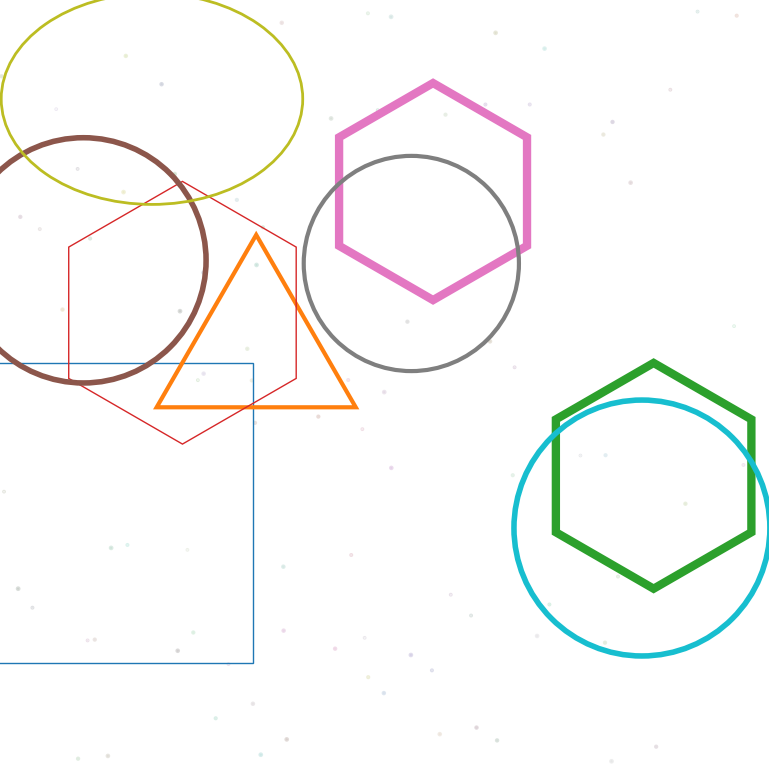[{"shape": "square", "thickness": 0.5, "radius": 0.97, "center": [0.134, 0.334]}, {"shape": "triangle", "thickness": 1.5, "radius": 0.75, "center": [0.333, 0.546]}, {"shape": "hexagon", "thickness": 3, "radius": 0.73, "center": [0.849, 0.382]}, {"shape": "hexagon", "thickness": 0.5, "radius": 0.85, "center": [0.237, 0.594]}, {"shape": "circle", "thickness": 2, "radius": 0.8, "center": [0.108, 0.662]}, {"shape": "hexagon", "thickness": 3, "radius": 0.7, "center": [0.562, 0.751]}, {"shape": "circle", "thickness": 1.5, "radius": 0.7, "center": [0.534, 0.658]}, {"shape": "oval", "thickness": 1, "radius": 0.98, "center": [0.197, 0.872]}, {"shape": "circle", "thickness": 2, "radius": 0.83, "center": [0.834, 0.314]}]